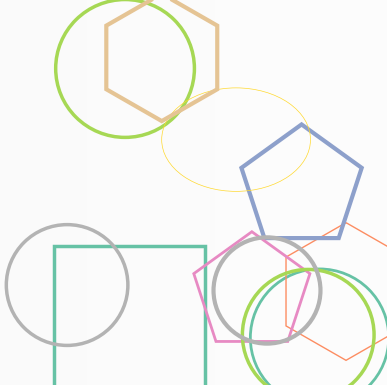[{"shape": "square", "thickness": 2.5, "radius": 0.97, "center": [0.334, 0.168]}, {"shape": "circle", "thickness": 2, "radius": 0.89, "center": [0.825, 0.123]}, {"shape": "hexagon", "thickness": 1, "radius": 0.89, "center": [0.893, 0.243]}, {"shape": "pentagon", "thickness": 3, "radius": 0.82, "center": [0.778, 0.514]}, {"shape": "pentagon", "thickness": 2, "radius": 0.79, "center": [0.65, 0.241]}, {"shape": "circle", "thickness": 2.5, "radius": 0.85, "center": [0.795, 0.13]}, {"shape": "circle", "thickness": 2.5, "radius": 0.9, "center": [0.323, 0.822]}, {"shape": "oval", "thickness": 0.5, "radius": 0.96, "center": [0.609, 0.637]}, {"shape": "hexagon", "thickness": 3, "radius": 0.83, "center": [0.417, 0.851]}, {"shape": "circle", "thickness": 2.5, "radius": 0.78, "center": [0.173, 0.26]}, {"shape": "circle", "thickness": 3, "radius": 0.69, "center": [0.689, 0.246]}]